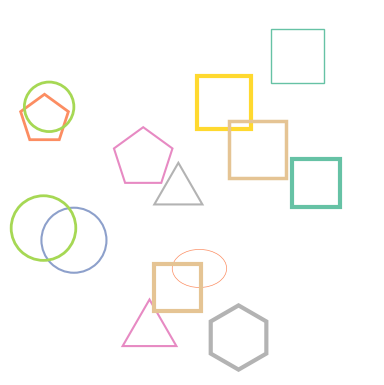[{"shape": "square", "thickness": 1, "radius": 0.35, "center": [0.772, 0.854]}, {"shape": "square", "thickness": 3, "radius": 0.32, "center": [0.821, 0.524]}, {"shape": "oval", "thickness": 0.5, "radius": 0.35, "center": [0.518, 0.303]}, {"shape": "pentagon", "thickness": 2, "radius": 0.33, "center": [0.116, 0.69]}, {"shape": "circle", "thickness": 1.5, "radius": 0.42, "center": [0.192, 0.376]}, {"shape": "pentagon", "thickness": 1.5, "radius": 0.4, "center": [0.372, 0.59]}, {"shape": "triangle", "thickness": 1.5, "radius": 0.4, "center": [0.388, 0.141]}, {"shape": "circle", "thickness": 2, "radius": 0.32, "center": [0.128, 0.723]}, {"shape": "circle", "thickness": 2, "radius": 0.42, "center": [0.113, 0.408]}, {"shape": "square", "thickness": 3, "radius": 0.35, "center": [0.582, 0.734]}, {"shape": "square", "thickness": 3, "radius": 0.3, "center": [0.461, 0.253]}, {"shape": "square", "thickness": 2.5, "radius": 0.37, "center": [0.668, 0.611]}, {"shape": "hexagon", "thickness": 3, "radius": 0.42, "center": [0.62, 0.123]}, {"shape": "triangle", "thickness": 1.5, "radius": 0.36, "center": [0.463, 0.505]}]